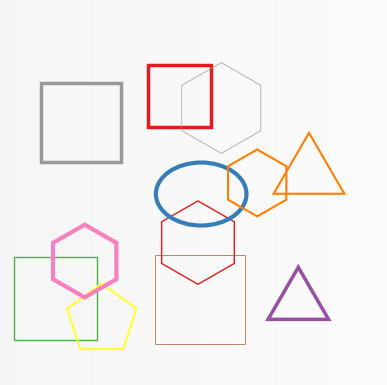[{"shape": "hexagon", "thickness": 1, "radius": 0.54, "center": [0.511, 0.37]}, {"shape": "square", "thickness": 2.5, "radius": 0.41, "center": [0.464, 0.751]}, {"shape": "oval", "thickness": 3, "radius": 0.58, "center": [0.519, 0.496]}, {"shape": "square", "thickness": 1, "radius": 0.54, "center": [0.143, 0.224]}, {"shape": "triangle", "thickness": 2.5, "radius": 0.45, "center": [0.77, 0.216]}, {"shape": "triangle", "thickness": 1.5, "radius": 0.53, "center": [0.797, 0.549]}, {"shape": "hexagon", "thickness": 1.5, "radius": 0.43, "center": [0.664, 0.525]}, {"shape": "pentagon", "thickness": 1.5, "radius": 0.47, "center": [0.263, 0.169]}, {"shape": "square", "thickness": 0.5, "radius": 0.58, "center": [0.516, 0.223]}, {"shape": "hexagon", "thickness": 3, "radius": 0.47, "center": [0.219, 0.322]}, {"shape": "square", "thickness": 2.5, "radius": 0.52, "center": [0.21, 0.682]}, {"shape": "hexagon", "thickness": 0.5, "radius": 0.59, "center": [0.571, 0.719]}]